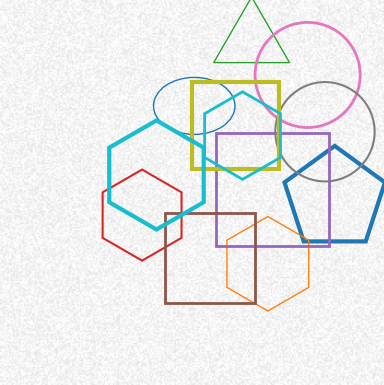[{"shape": "oval", "thickness": 1, "radius": 0.53, "center": [0.505, 0.725]}, {"shape": "pentagon", "thickness": 3, "radius": 0.69, "center": [0.869, 0.484]}, {"shape": "hexagon", "thickness": 1, "radius": 0.61, "center": [0.696, 0.315]}, {"shape": "triangle", "thickness": 1, "radius": 0.57, "center": [0.654, 0.894]}, {"shape": "hexagon", "thickness": 1.5, "radius": 0.59, "center": [0.369, 0.441]}, {"shape": "square", "thickness": 2, "radius": 0.73, "center": [0.709, 0.507]}, {"shape": "square", "thickness": 2, "radius": 0.58, "center": [0.545, 0.331]}, {"shape": "circle", "thickness": 2, "radius": 0.68, "center": [0.799, 0.805]}, {"shape": "circle", "thickness": 1.5, "radius": 0.65, "center": [0.844, 0.658]}, {"shape": "square", "thickness": 3, "radius": 0.57, "center": [0.611, 0.674]}, {"shape": "hexagon", "thickness": 2, "radius": 0.57, "center": [0.63, 0.648]}, {"shape": "hexagon", "thickness": 3, "radius": 0.71, "center": [0.406, 0.546]}]